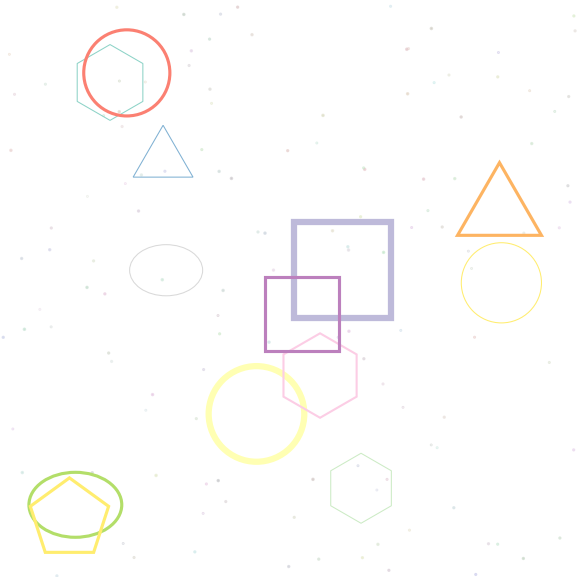[{"shape": "hexagon", "thickness": 0.5, "radius": 0.33, "center": [0.191, 0.856]}, {"shape": "circle", "thickness": 3, "radius": 0.41, "center": [0.444, 0.282]}, {"shape": "square", "thickness": 3, "radius": 0.42, "center": [0.593, 0.531]}, {"shape": "circle", "thickness": 1.5, "radius": 0.37, "center": [0.22, 0.873]}, {"shape": "triangle", "thickness": 0.5, "radius": 0.3, "center": [0.282, 0.722]}, {"shape": "triangle", "thickness": 1.5, "radius": 0.42, "center": [0.865, 0.634]}, {"shape": "oval", "thickness": 1.5, "radius": 0.4, "center": [0.13, 0.125]}, {"shape": "hexagon", "thickness": 1, "radius": 0.37, "center": [0.554, 0.349]}, {"shape": "oval", "thickness": 0.5, "radius": 0.32, "center": [0.288, 0.531]}, {"shape": "square", "thickness": 1.5, "radius": 0.32, "center": [0.523, 0.456]}, {"shape": "hexagon", "thickness": 0.5, "radius": 0.3, "center": [0.625, 0.154]}, {"shape": "pentagon", "thickness": 1.5, "radius": 0.36, "center": [0.12, 0.1]}, {"shape": "circle", "thickness": 0.5, "radius": 0.35, "center": [0.868, 0.509]}]